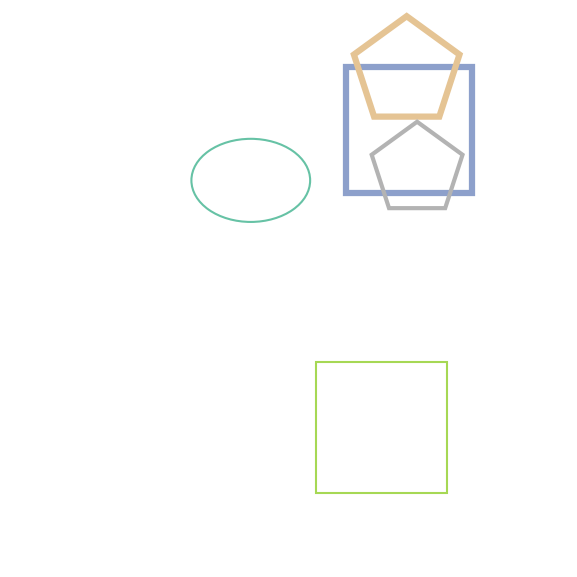[{"shape": "oval", "thickness": 1, "radius": 0.51, "center": [0.434, 0.687]}, {"shape": "square", "thickness": 3, "radius": 0.55, "center": [0.709, 0.774]}, {"shape": "square", "thickness": 1, "radius": 0.57, "center": [0.661, 0.259]}, {"shape": "pentagon", "thickness": 3, "radius": 0.48, "center": [0.704, 0.875]}, {"shape": "pentagon", "thickness": 2, "radius": 0.41, "center": [0.722, 0.706]}]